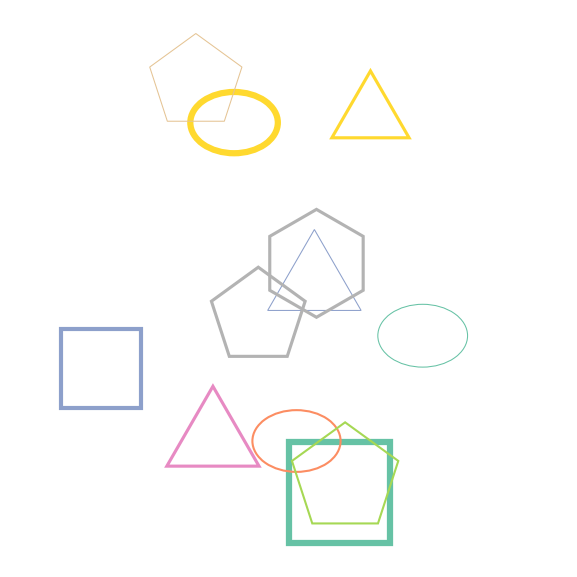[{"shape": "square", "thickness": 3, "radius": 0.44, "center": [0.588, 0.146]}, {"shape": "oval", "thickness": 0.5, "radius": 0.39, "center": [0.732, 0.418]}, {"shape": "oval", "thickness": 1, "radius": 0.38, "center": [0.513, 0.235]}, {"shape": "triangle", "thickness": 0.5, "radius": 0.47, "center": [0.544, 0.508]}, {"shape": "square", "thickness": 2, "radius": 0.34, "center": [0.175, 0.361]}, {"shape": "triangle", "thickness": 1.5, "radius": 0.46, "center": [0.369, 0.238]}, {"shape": "pentagon", "thickness": 1, "radius": 0.48, "center": [0.598, 0.171]}, {"shape": "triangle", "thickness": 1.5, "radius": 0.39, "center": [0.642, 0.799]}, {"shape": "oval", "thickness": 3, "radius": 0.38, "center": [0.405, 0.787]}, {"shape": "pentagon", "thickness": 0.5, "radius": 0.42, "center": [0.339, 0.857]}, {"shape": "pentagon", "thickness": 1.5, "radius": 0.43, "center": [0.447, 0.451]}, {"shape": "hexagon", "thickness": 1.5, "radius": 0.47, "center": [0.548, 0.543]}]